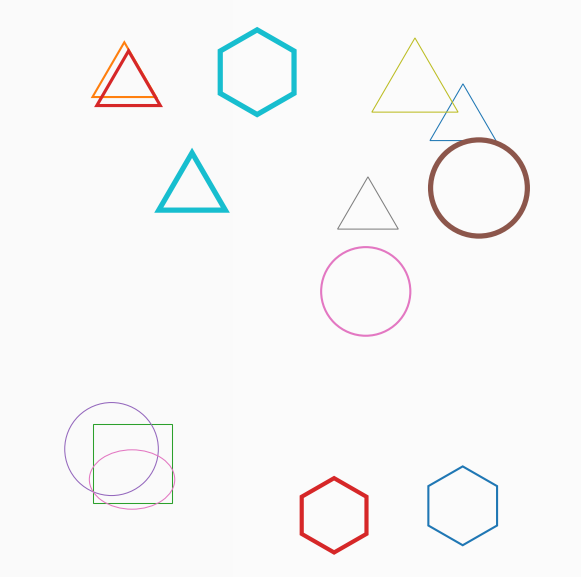[{"shape": "triangle", "thickness": 0.5, "radius": 0.33, "center": [0.796, 0.788]}, {"shape": "hexagon", "thickness": 1, "radius": 0.34, "center": [0.796, 0.123]}, {"shape": "triangle", "thickness": 1, "radius": 0.32, "center": [0.214, 0.863]}, {"shape": "square", "thickness": 0.5, "radius": 0.34, "center": [0.228, 0.197]}, {"shape": "hexagon", "thickness": 2, "radius": 0.32, "center": [0.575, 0.107]}, {"shape": "triangle", "thickness": 1.5, "radius": 0.32, "center": [0.221, 0.848]}, {"shape": "circle", "thickness": 0.5, "radius": 0.4, "center": [0.192, 0.222]}, {"shape": "circle", "thickness": 2.5, "radius": 0.42, "center": [0.824, 0.674]}, {"shape": "circle", "thickness": 1, "radius": 0.38, "center": [0.629, 0.494]}, {"shape": "oval", "thickness": 0.5, "radius": 0.37, "center": [0.227, 0.169]}, {"shape": "triangle", "thickness": 0.5, "radius": 0.3, "center": [0.633, 0.633]}, {"shape": "triangle", "thickness": 0.5, "radius": 0.43, "center": [0.714, 0.848]}, {"shape": "triangle", "thickness": 2.5, "radius": 0.33, "center": [0.33, 0.668]}, {"shape": "hexagon", "thickness": 2.5, "radius": 0.37, "center": [0.442, 0.874]}]